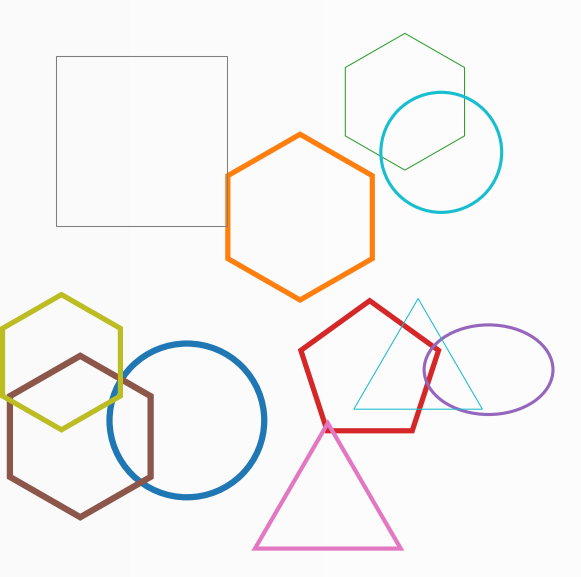[{"shape": "circle", "thickness": 3, "radius": 0.67, "center": [0.322, 0.271]}, {"shape": "hexagon", "thickness": 2.5, "radius": 0.72, "center": [0.516, 0.623]}, {"shape": "hexagon", "thickness": 0.5, "radius": 0.59, "center": [0.697, 0.823]}, {"shape": "pentagon", "thickness": 2.5, "radius": 0.62, "center": [0.636, 0.354]}, {"shape": "oval", "thickness": 1.5, "radius": 0.55, "center": [0.841, 0.359]}, {"shape": "hexagon", "thickness": 3, "radius": 0.7, "center": [0.138, 0.243]}, {"shape": "triangle", "thickness": 2, "radius": 0.72, "center": [0.564, 0.122]}, {"shape": "square", "thickness": 0.5, "radius": 0.74, "center": [0.244, 0.755]}, {"shape": "hexagon", "thickness": 2.5, "radius": 0.59, "center": [0.106, 0.372]}, {"shape": "triangle", "thickness": 0.5, "radius": 0.64, "center": [0.719, 0.354]}, {"shape": "circle", "thickness": 1.5, "radius": 0.52, "center": [0.759, 0.735]}]